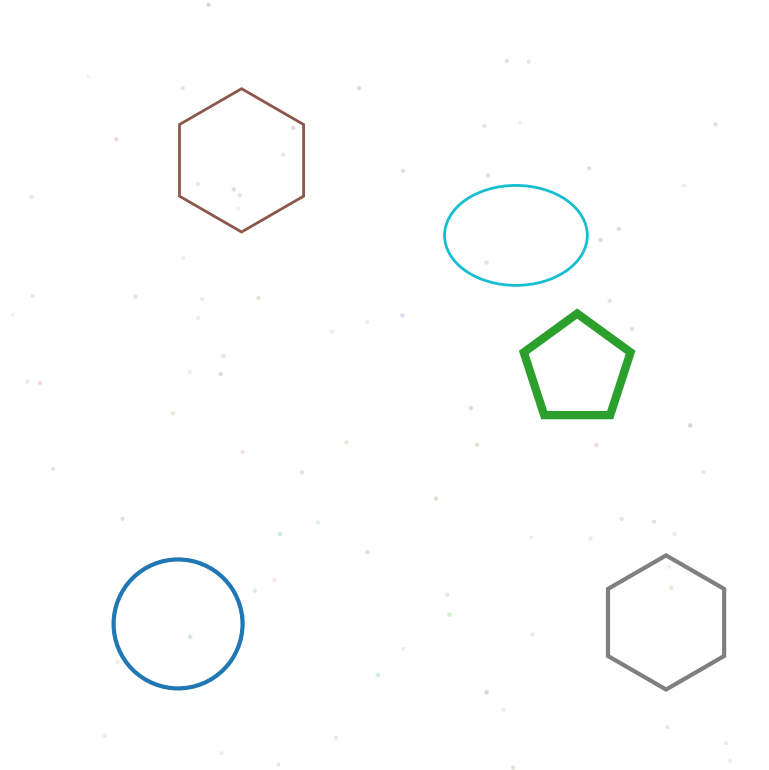[{"shape": "circle", "thickness": 1.5, "radius": 0.42, "center": [0.231, 0.19]}, {"shape": "pentagon", "thickness": 3, "radius": 0.36, "center": [0.75, 0.52]}, {"shape": "hexagon", "thickness": 1, "radius": 0.47, "center": [0.314, 0.792]}, {"shape": "hexagon", "thickness": 1.5, "radius": 0.44, "center": [0.865, 0.192]}, {"shape": "oval", "thickness": 1, "radius": 0.46, "center": [0.67, 0.694]}]